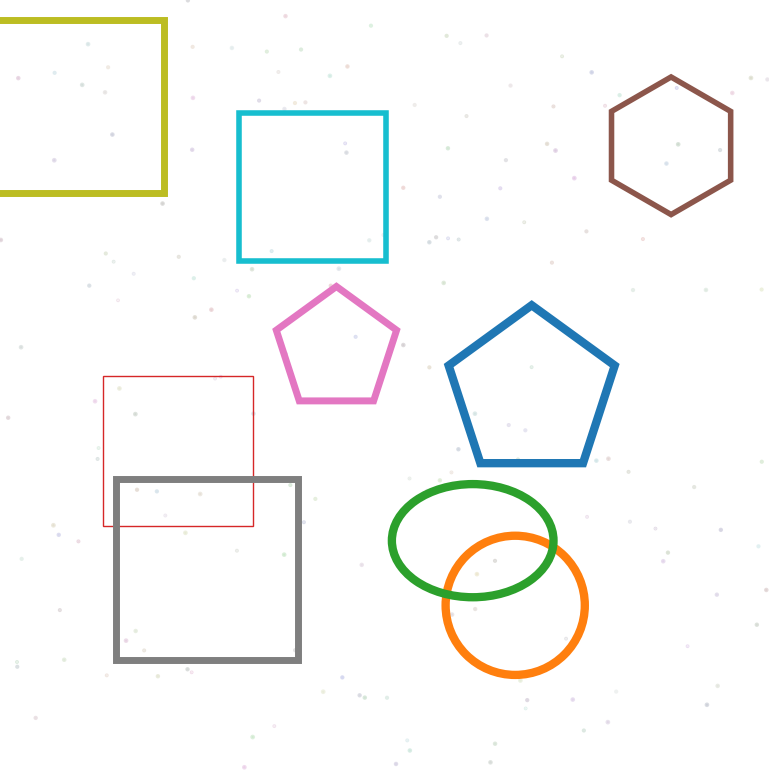[{"shape": "pentagon", "thickness": 3, "radius": 0.57, "center": [0.691, 0.49]}, {"shape": "circle", "thickness": 3, "radius": 0.45, "center": [0.669, 0.214]}, {"shape": "oval", "thickness": 3, "radius": 0.52, "center": [0.614, 0.298]}, {"shape": "square", "thickness": 0.5, "radius": 0.49, "center": [0.232, 0.415]}, {"shape": "hexagon", "thickness": 2, "radius": 0.45, "center": [0.872, 0.811]}, {"shape": "pentagon", "thickness": 2.5, "radius": 0.41, "center": [0.437, 0.546]}, {"shape": "square", "thickness": 2.5, "radius": 0.59, "center": [0.269, 0.26]}, {"shape": "square", "thickness": 2.5, "radius": 0.56, "center": [0.101, 0.861]}, {"shape": "square", "thickness": 2, "radius": 0.48, "center": [0.406, 0.757]}]